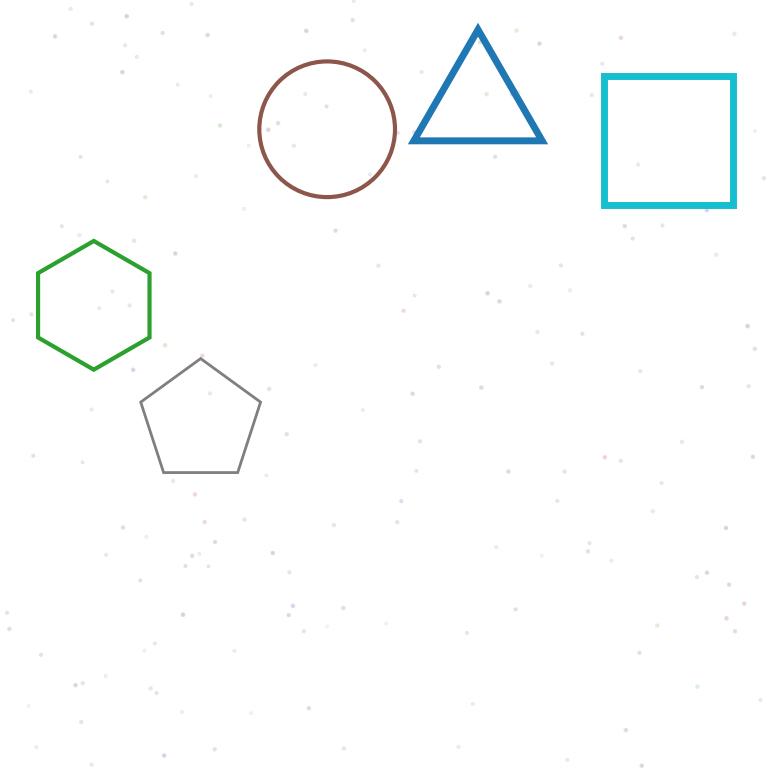[{"shape": "triangle", "thickness": 2.5, "radius": 0.48, "center": [0.621, 0.865]}, {"shape": "hexagon", "thickness": 1.5, "radius": 0.42, "center": [0.122, 0.603]}, {"shape": "circle", "thickness": 1.5, "radius": 0.44, "center": [0.425, 0.832]}, {"shape": "pentagon", "thickness": 1, "radius": 0.41, "center": [0.261, 0.452]}, {"shape": "square", "thickness": 2.5, "radius": 0.42, "center": [0.868, 0.818]}]